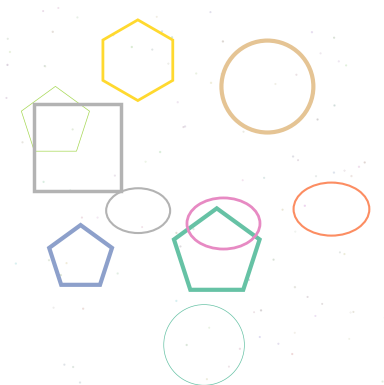[{"shape": "pentagon", "thickness": 3, "radius": 0.58, "center": [0.563, 0.342]}, {"shape": "circle", "thickness": 0.5, "radius": 0.52, "center": [0.53, 0.104]}, {"shape": "oval", "thickness": 1.5, "radius": 0.49, "center": [0.861, 0.457]}, {"shape": "pentagon", "thickness": 3, "radius": 0.43, "center": [0.209, 0.33]}, {"shape": "oval", "thickness": 2, "radius": 0.47, "center": [0.58, 0.42]}, {"shape": "pentagon", "thickness": 0.5, "radius": 0.47, "center": [0.144, 0.683]}, {"shape": "hexagon", "thickness": 2, "radius": 0.52, "center": [0.358, 0.844]}, {"shape": "circle", "thickness": 3, "radius": 0.6, "center": [0.695, 0.775]}, {"shape": "square", "thickness": 2.5, "radius": 0.56, "center": [0.2, 0.618]}, {"shape": "oval", "thickness": 1.5, "radius": 0.42, "center": [0.359, 0.453]}]